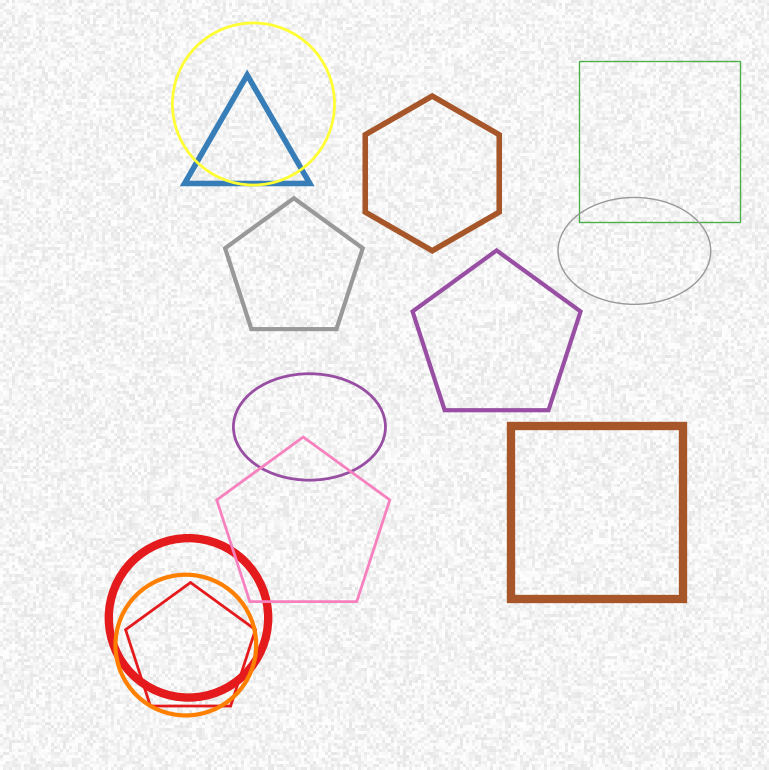[{"shape": "pentagon", "thickness": 1, "radius": 0.44, "center": [0.247, 0.155]}, {"shape": "circle", "thickness": 3, "radius": 0.52, "center": [0.245, 0.198]}, {"shape": "triangle", "thickness": 2, "radius": 0.47, "center": [0.321, 0.809]}, {"shape": "square", "thickness": 0.5, "radius": 0.52, "center": [0.857, 0.816]}, {"shape": "oval", "thickness": 1, "radius": 0.49, "center": [0.402, 0.446]}, {"shape": "pentagon", "thickness": 1.5, "radius": 0.57, "center": [0.645, 0.56]}, {"shape": "circle", "thickness": 1.5, "radius": 0.46, "center": [0.241, 0.162]}, {"shape": "circle", "thickness": 1, "radius": 0.53, "center": [0.329, 0.865]}, {"shape": "hexagon", "thickness": 2, "radius": 0.5, "center": [0.561, 0.775]}, {"shape": "square", "thickness": 3, "radius": 0.56, "center": [0.775, 0.334]}, {"shape": "pentagon", "thickness": 1, "radius": 0.59, "center": [0.394, 0.314]}, {"shape": "pentagon", "thickness": 1.5, "radius": 0.47, "center": [0.382, 0.649]}, {"shape": "oval", "thickness": 0.5, "radius": 0.5, "center": [0.824, 0.674]}]